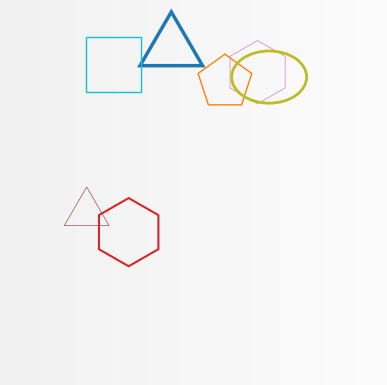[{"shape": "triangle", "thickness": 2.5, "radius": 0.47, "center": [0.442, 0.876]}, {"shape": "pentagon", "thickness": 1, "radius": 0.36, "center": [0.581, 0.787]}, {"shape": "hexagon", "thickness": 1.5, "radius": 0.44, "center": [0.332, 0.397]}, {"shape": "triangle", "thickness": 0.5, "radius": 0.33, "center": [0.224, 0.447]}, {"shape": "hexagon", "thickness": 0.5, "radius": 0.41, "center": [0.665, 0.813]}, {"shape": "oval", "thickness": 2, "radius": 0.48, "center": [0.695, 0.8]}, {"shape": "square", "thickness": 1, "radius": 0.36, "center": [0.293, 0.834]}]